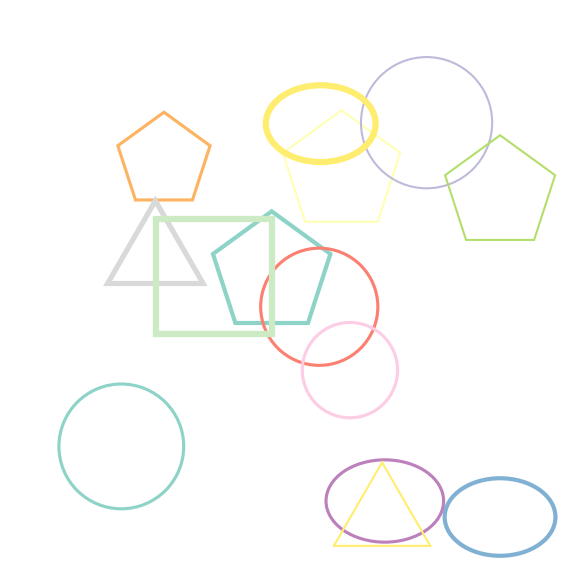[{"shape": "pentagon", "thickness": 2, "radius": 0.53, "center": [0.47, 0.526]}, {"shape": "circle", "thickness": 1.5, "radius": 0.54, "center": [0.21, 0.226]}, {"shape": "pentagon", "thickness": 1, "radius": 0.53, "center": [0.591, 0.701]}, {"shape": "circle", "thickness": 1, "radius": 0.57, "center": [0.739, 0.787]}, {"shape": "circle", "thickness": 1.5, "radius": 0.51, "center": [0.553, 0.468]}, {"shape": "oval", "thickness": 2, "radius": 0.48, "center": [0.866, 0.104]}, {"shape": "pentagon", "thickness": 1.5, "radius": 0.42, "center": [0.284, 0.721]}, {"shape": "pentagon", "thickness": 1, "radius": 0.5, "center": [0.866, 0.665]}, {"shape": "circle", "thickness": 1.5, "radius": 0.41, "center": [0.606, 0.358]}, {"shape": "triangle", "thickness": 2.5, "radius": 0.48, "center": [0.269, 0.556]}, {"shape": "oval", "thickness": 1.5, "radius": 0.51, "center": [0.666, 0.132]}, {"shape": "square", "thickness": 3, "radius": 0.5, "center": [0.371, 0.521]}, {"shape": "oval", "thickness": 3, "radius": 0.48, "center": [0.555, 0.785]}, {"shape": "triangle", "thickness": 1, "radius": 0.48, "center": [0.662, 0.102]}]